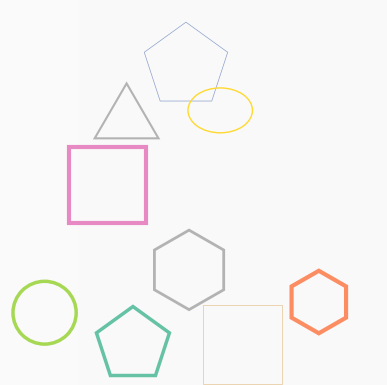[{"shape": "pentagon", "thickness": 2.5, "radius": 0.5, "center": [0.343, 0.105]}, {"shape": "hexagon", "thickness": 3, "radius": 0.41, "center": [0.823, 0.216]}, {"shape": "pentagon", "thickness": 0.5, "radius": 0.57, "center": [0.48, 0.829]}, {"shape": "square", "thickness": 3, "radius": 0.49, "center": [0.277, 0.519]}, {"shape": "circle", "thickness": 2.5, "radius": 0.41, "center": [0.115, 0.188]}, {"shape": "oval", "thickness": 1, "radius": 0.42, "center": [0.568, 0.713]}, {"shape": "square", "thickness": 0.5, "radius": 0.51, "center": [0.625, 0.105]}, {"shape": "hexagon", "thickness": 2, "radius": 0.52, "center": [0.488, 0.299]}, {"shape": "triangle", "thickness": 1.5, "radius": 0.48, "center": [0.327, 0.688]}]